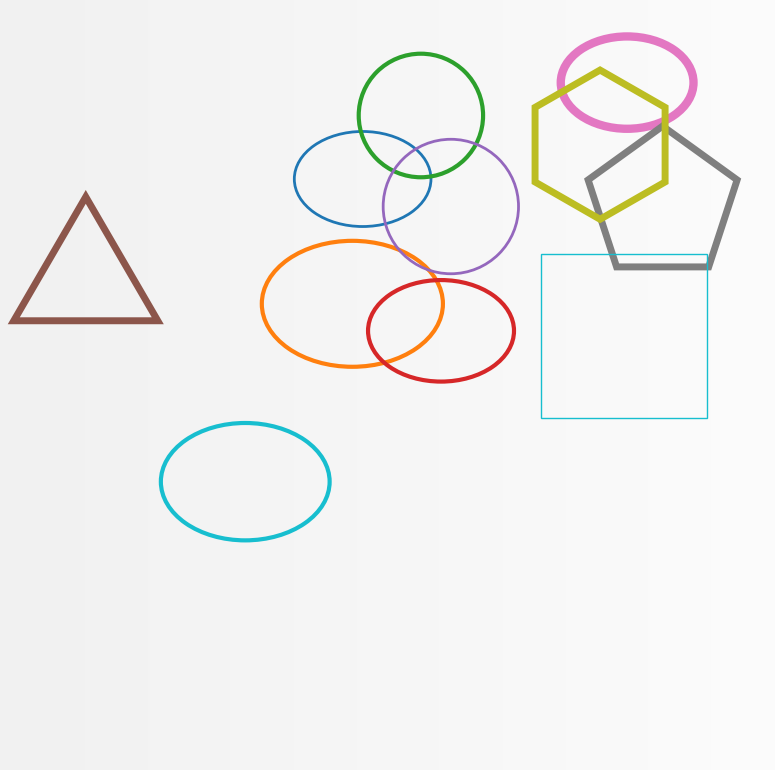[{"shape": "oval", "thickness": 1, "radius": 0.44, "center": [0.468, 0.768]}, {"shape": "oval", "thickness": 1.5, "radius": 0.58, "center": [0.455, 0.605]}, {"shape": "circle", "thickness": 1.5, "radius": 0.4, "center": [0.543, 0.85]}, {"shape": "oval", "thickness": 1.5, "radius": 0.47, "center": [0.569, 0.57]}, {"shape": "circle", "thickness": 1, "radius": 0.44, "center": [0.582, 0.732]}, {"shape": "triangle", "thickness": 2.5, "radius": 0.54, "center": [0.111, 0.637]}, {"shape": "oval", "thickness": 3, "radius": 0.43, "center": [0.809, 0.893]}, {"shape": "pentagon", "thickness": 2.5, "radius": 0.51, "center": [0.855, 0.735]}, {"shape": "hexagon", "thickness": 2.5, "radius": 0.48, "center": [0.774, 0.812]}, {"shape": "oval", "thickness": 1.5, "radius": 0.54, "center": [0.316, 0.374]}, {"shape": "square", "thickness": 0.5, "radius": 0.53, "center": [0.805, 0.564]}]